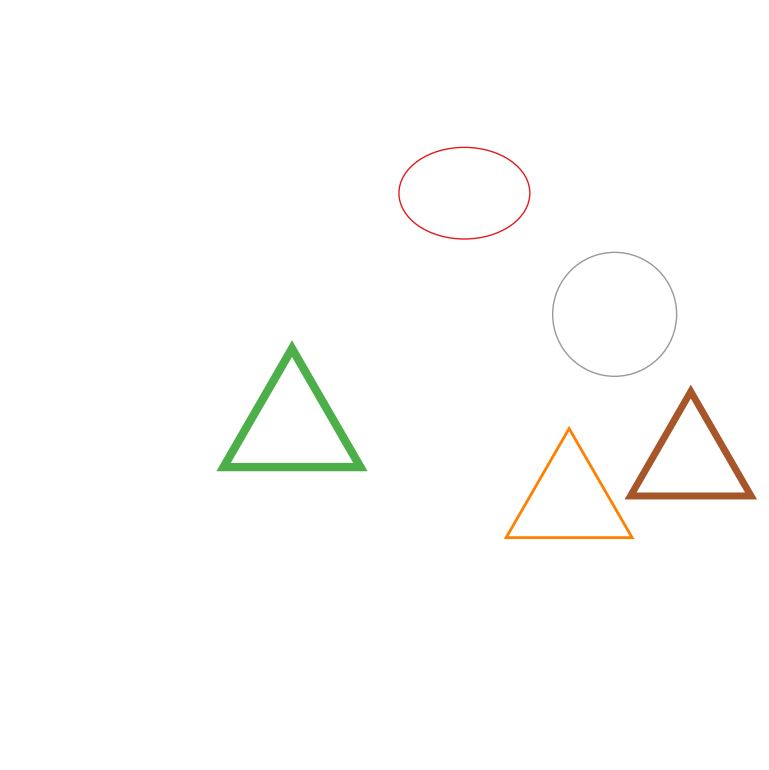[{"shape": "oval", "thickness": 0.5, "radius": 0.43, "center": [0.603, 0.749]}, {"shape": "triangle", "thickness": 3, "radius": 0.51, "center": [0.379, 0.445]}, {"shape": "triangle", "thickness": 1, "radius": 0.47, "center": [0.739, 0.349]}, {"shape": "triangle", "thickness": 2.5, "radius": 0.45, "center": [0.897, 0.401]}, {"shape": "circle", "thickness": 0.5, "radius": 0.4, "center": [0.798, 0.592]}]